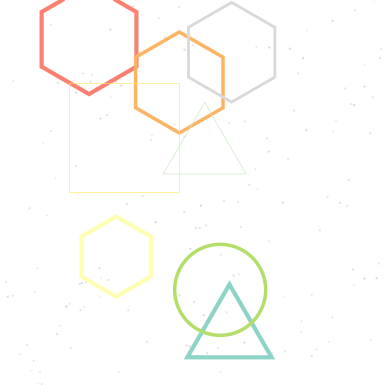[{"shape": "triangle", "thickness": 3, "radius": 0.63, "center": [0.596, 0.135]}, {"shape": "hexagon", "thickness": 3, "radius": 0.52, "center": [0.302, 0.334]}, {"shape": "hexagon", "thickness": 3, "radius": 0.71, "center": [0.231, 0.898]}, {"shape": "hexagon", "thickness": 2.5, "radius": 0.66, "center": [0.466, 0.786]}, {"shape": "circle", "thickness": 2.5, "radius": 0.59, "center": [0.572, 0.247]}, {"shape": "hexagon", "thickness": 2, "radius": 0.65, "center": [0.602, 0.864]}, {"shape": "triangle", "thickness": 0.5, "radius": 0.62, "center": [0.532, 0.61]}, {"shape": "square", "thickness": 0.5, "radius": 0.71, "center": [0.322, 0.643]}]